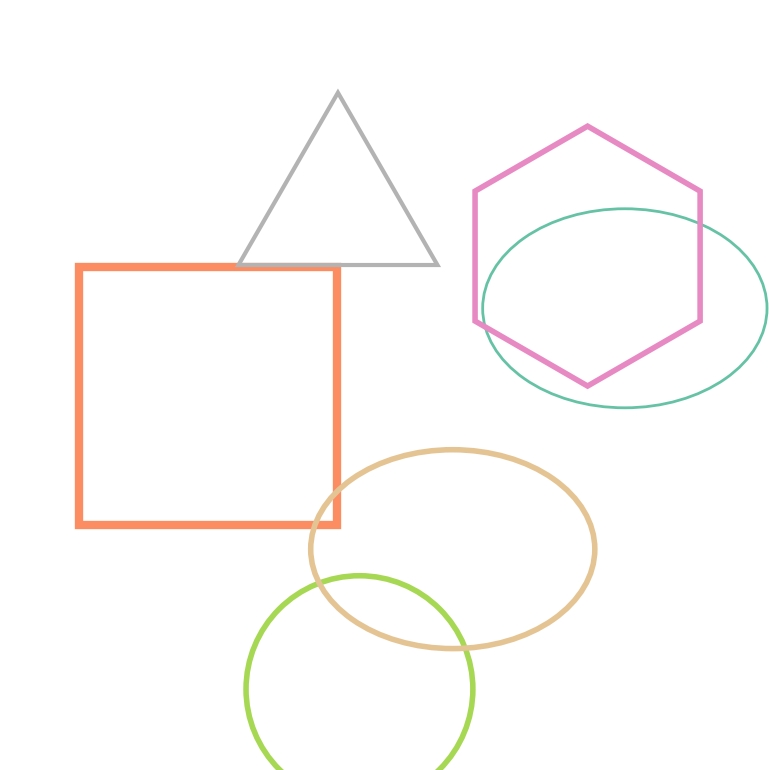[{"shape": "oval", "thickness": 1, "radius": 0.92, "center": [0.811, 0.6]}, {"shape": "square", "thickness": 3, "radius": 0.84, "center": [0.271, 0.486]}, {"shape": "hexagon", "thickness": 2, "radius": 0.84, "center": [0.763, 0.667]}, {"shape": "circle", "thickness": 2, "radius": 0.74, "center": [0.467, 0.105]}, {"shape": "oval", "thickness": 2, "radius": 0.92, "center": [0.588, 0.287]}, {"shape": "triangle", "thickness": 1.5, "radius": 0.75, "center": [0.439, 0.73]}]